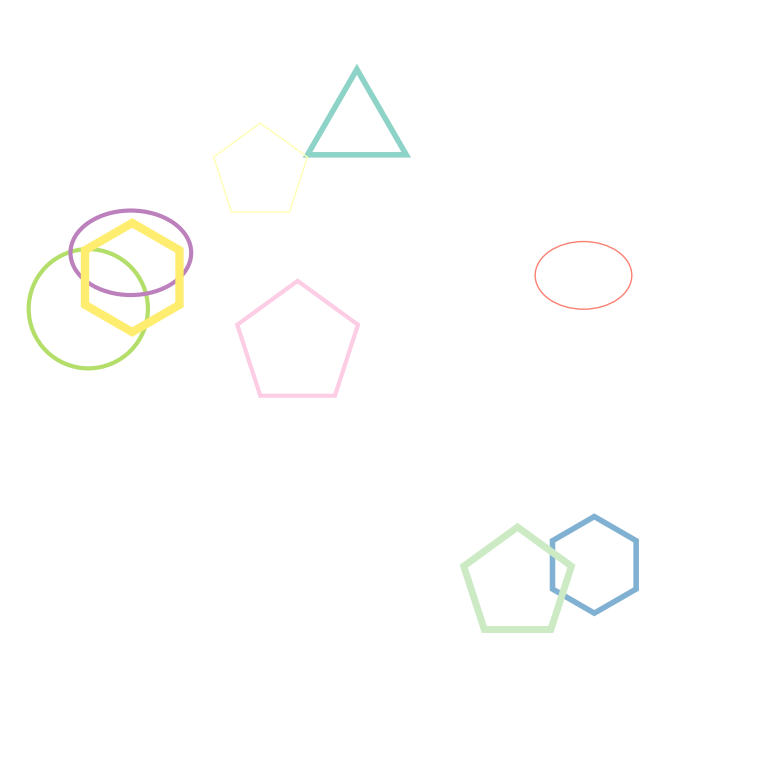[{"shape": "triangle", "thickness": 2, "radius": 0.37, "center": [0.463, 0.836]}, {"shape": "pentagon", "thickness": 0.5, "radius": 0.32, "center": [0.338, 0.776]}, {"shape": "oval", "thickness": 0.5, "radius": 0.31, "center": [0.758, 0.642]}, {"shape": "hexagon", "thickness": 2, "radius": 0.31, "center": [0.772, 0.266]}, {"shape": "circle", "thickness": 1.5, "radius": 0.39, "center": [0.115, 0.599]}, {"shape": "pentagon", "thickness": 1.5, "radius": 0.41, "center": [0.386, 0.553]}, {"shape": "oval", "thickness": 1.5, "radius": 0.39, "center": [0.17, 0.672]}, {"shape": "pentagon", "thickness": 2.5, "radius": 0.37, "center": [0.672, 0.242]}, {"shape": "hexagon", "thickness": 3, "radius": 0.35, "center": [0.172, 0.64]}]